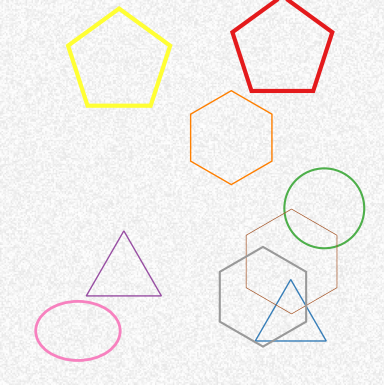[{"shape": "pentagon", "thickness": 3, "radius": 0.68, "center": [0.733, 0.874]}, {"shape": "triangle", "thickness": 1, "radius": 0.53, "center": [0.755, 0.168]}, {"shape": "circle", "thickness": 1.5, "radius": 0.52, "center": [0.842, 0.459]}, {"shape": "triangle", "thickness": 1, "radius": 0.56, "center": [0.322, 0.288]}, {"shape": "hexagon", "thickness": 1, "radius": 0.61, "center": [0.601, 0.642]}, {"shape": "pentagon", "thickness": 3, "radius": 0.7, "center": [0.309, 0.838]}, {"shape": "hexagon", "thickness": 0.5, "radius": 0.68, "center": [0.757, 0.321]}, {"shape": "oval", "thickness": 2, "radius": 0.55, "center": [0.202, 0.14]}, {"shape": "hexagon", "thickness": 1.5, "radius": 0.65, "center": [0.683, 0.229]}]